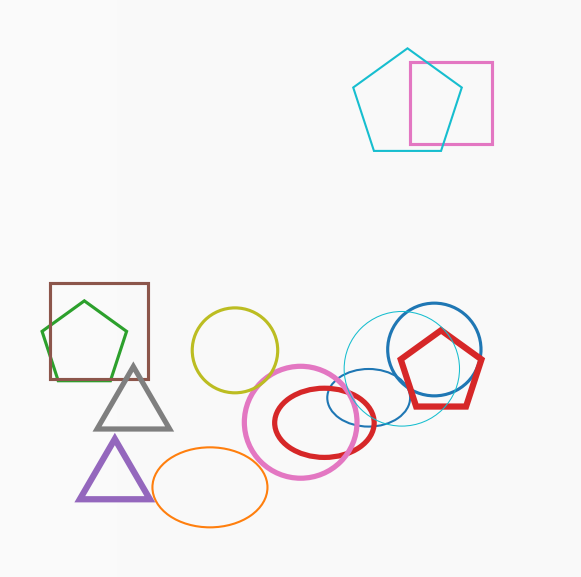[{"shape": "oval", "thickness": 1, "radius": 0.36, "center": [0.634, 0.31]}, {"shape": "circle", "thickness": 1.5, "radius": 0.4, "center": [0.747, 0.394]}, {"shape": "oval", "thickness": 1, "radius": 0.49, "center": [0.361, 0.155]}, {"shape": "pentagon", "thickness": 1.5, "radius": 0.38, "center": [0.145, 0.402]}, {"shape": "pentagon", "thickness": 3, "radius": 0.37, "center": [0.759, 0.354]}, {"shape": "oval", "thickness": 2.5, "radius": 0.43, "center": [0.558, 0.267]}, {"shape": "triangle", "thickness": 3, "radius": 0.35, "center": [0.198, 0.169]}, {"shape": "square", "thickness": 1.5, "radius": 0.42, "center": [0.17, 0.426]}, {"shape": "circle", "thickness": 2.5, "radius": 0.48, "center": [0.517, 0.268]}, {"shape": "square", "thickness": 1.5, "radius": 0.35, "center": [0.776, 0.821]}, {"shape": "triangle", "thickness": 2.5, "radius": 0.36, "center": [0.229, 0.292]}, {"shape": "circle", "thickness": 1.5, "radius": 0.37, "center": [0.404, 0.392]}, {"shape": "pentagon", "thickness": 1, "radius": 0.49, "center": [0.701, 0.817]}, {"shape": "circle", "thickness": 0.5, "radius": 0.5, "center": [0.691, 0.361]}]